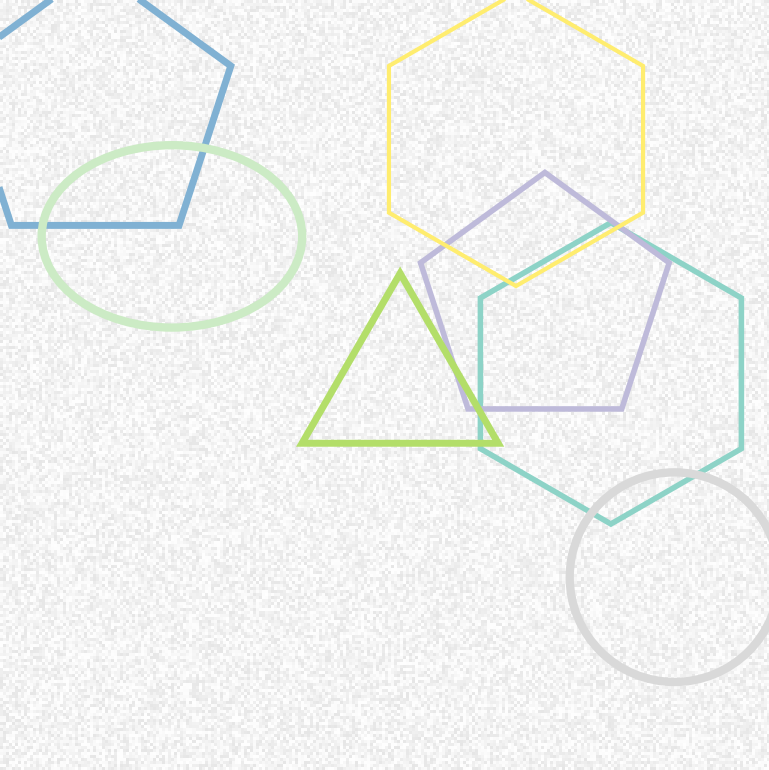[{"shape": "hexagon", "thickness": 2, "radius": 0.98, "center": [0.793, 0.515]}, {"shape": "pentagon", "thickness": 2, "radius": 0.85, "center": [0.708, 0.606]}, {"shape": "pentagon", "thickness": 2.5, "radius": 0.93, "center": [0.124, 0.857]}, {"shape": "triangle", "thickness": 2.5, "radius": 0.74, "center": [0.52, 0.498]}, {"shape": "circle", "thickness": 3, "radius": 0.68, "center": [0.876, 0.25]}, {"shape": "oval", "thickness": 3, "radius": 0.85, "center": [0.223, 0.693]}, {"shape": "hexagon", "thickness": 1.5, "radius": 0.95, "center": [0.67, 0.819]}]